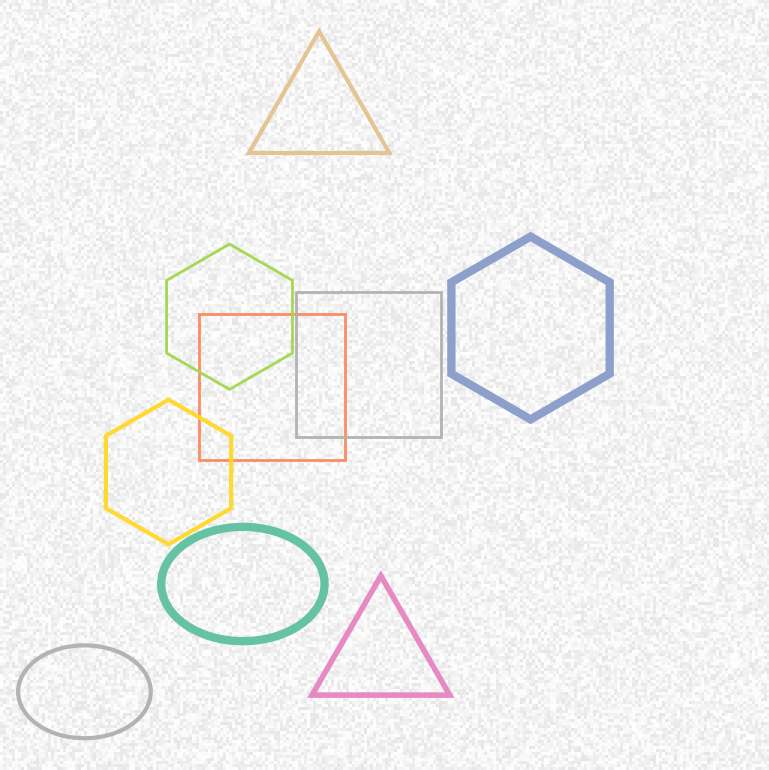[{"shape": "oval", "thickness": 3, "radius": 0.53, "center": [0.315, 0.242]}, {"shape": "square", "thickness": 1, "radius": 0.47, "center": [0.353, 0.498]}, {"shape": "hexagon", "thickness": 3, "radius": 0.59, "center": [0.689, 0.574]}, {"shape": "triangle", "thickness": 2, "radius": 0.52, "center": [0.495, 0.149]}, {"shape": "hexagon", "thickness": 1, "radius": 0.47, "center": [0.298, 0.589]}, {"shape": "hexagon", "thickness": 1.5, "radius": 0.47, "center": [0.219, 0.387]}, {"shape": "triangle", "thickness": 1.5, "radius": 0.53, "center": [0.414, 0.854]}, {"shape": "oval", "thickness": 1.5, "radius": 0.43, "center": [0.11, 0.102]}, {"shape": "square", "thickness": 1, "radius": 0.47, "center": [0.478, 0.527]}]